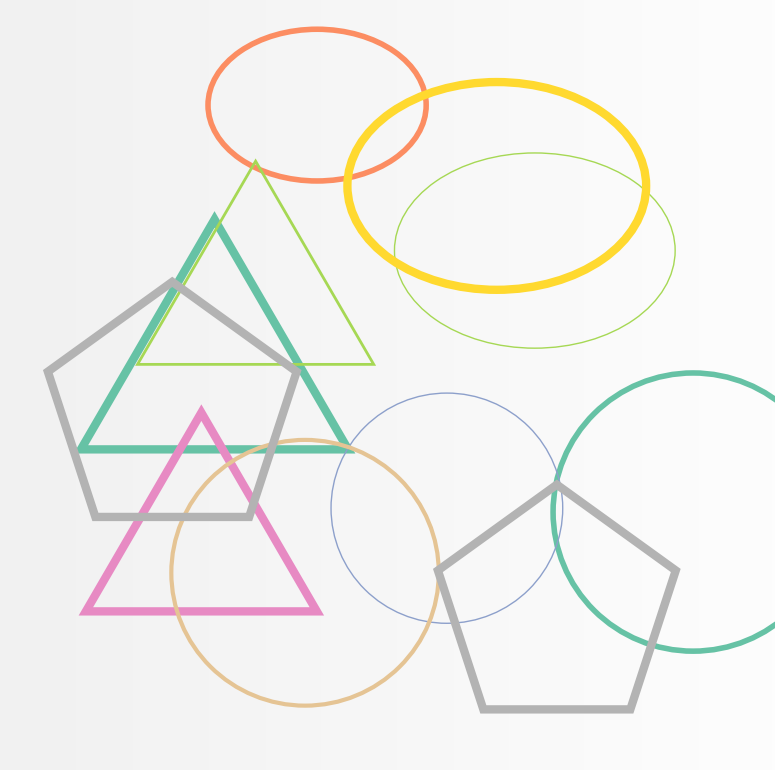[{"shape": "circle", "thickness": 2, "radius": 0.9, "center": [0.894, 0.335]}, {"shape": "triangle", "thickness": 3, "radius": 1.0, "center": [0.277, 0.516]}, {"shape": "oval", "thickness": 2, "radius": 0.7, "center": [0.409, 0.863]}, {"shape": "circle", "thickness": 0.5, "radius": 0.75, "center": [0.577, 0.34]}, {"shape": "triangle", "thickness": 3, "radius": 0.86, "center": [0.26, 0.292]}, {"shape": "triangle", "thickness": 1, "radius": 0.88, "center": [0.33, 0.615]}, {"shape": "oval", "thickness": 0.5, "radius": 0.91, "center": [0.69, 0.675]}, {"shape": "oval", "thickness": 3, "radius": 0.96, "center": [0.641, 0.759]}, {"shape": "circle", "thickness": 1.5, "radius": 0.86, "center": [0.394, 0.256]}, {"shape": "pentagon", "thickness": 3, "radius": 0.81, "center": [0.718, 0.209]}, {"shape": "pentagon", "thickness": 3, "radius": 0.84, "center": [0.222, 0.465]}]